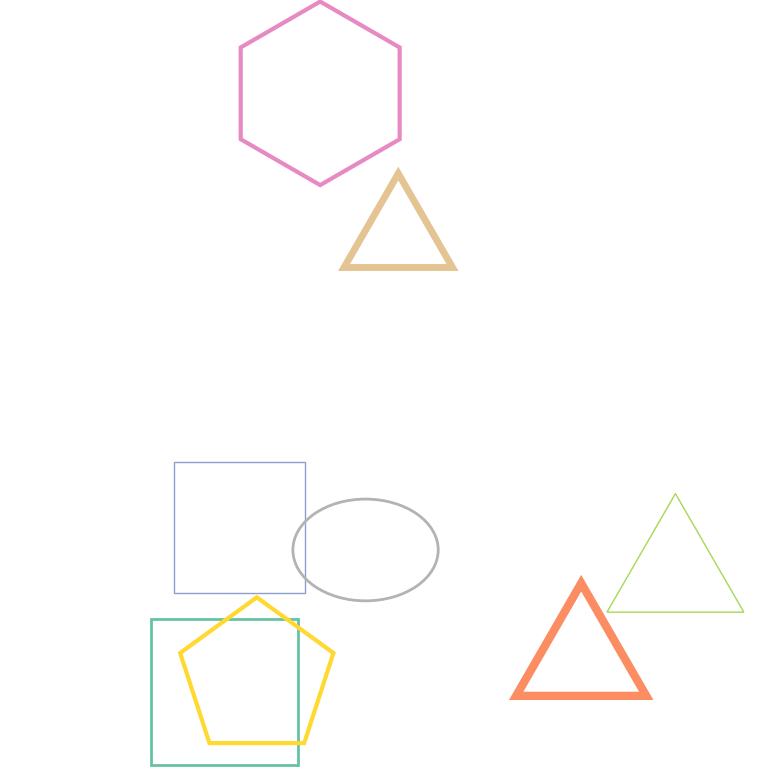[{"shape": "square", "thickness": 1, "radius": 0.48, "center": [0.291, 0.102]}, {"shape": "triangle", "thickness": 3, "radius": 0.49, "center": [0.755, 0.145]}, {"shape": "square", "thickness": 0.5, "radius": 0.43, "center": [0.311, 0.315]}, {"shape": "hexagon", "thickness": 1.5, "radius": 0.6, "center": [0.416, 0.879]}, {"shape": "triangle", "thickness": 0.5, "radius": 0.51, "center": [0.877, 0.256]}, {"shape": "pentagon", "thickness": 1.5, "radius": 0.52, "center": [0.334, 0.12]}, {"shape": "triangle", "thickness": 2.5, "radius": 0.41, "center": [0.517, 0.693]}, {"shape": "oval", "thickness": 1, "radius": 0.47, "center": [0.475, 0.286]}]